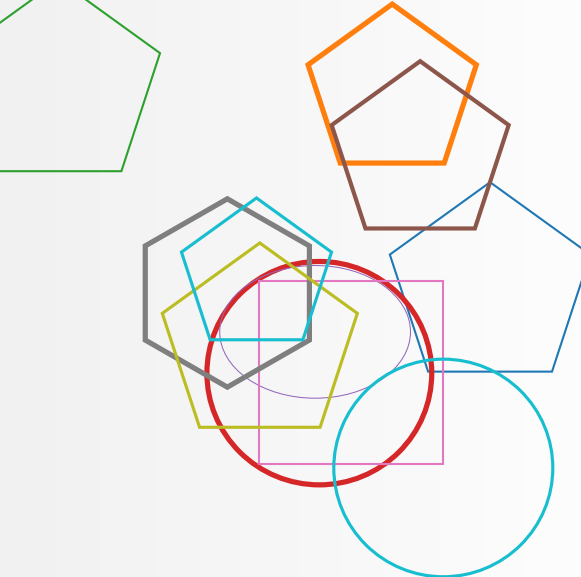[{"shape": "pentagon", "thickness": 1, "radius": 0.91, "center": [0.843, 0.502]}, {"shape": "pentagon", "thickness": 2.5, "radius": 0.76, "center": [0.675, 0.84]}, {"shape": "pentagon", "thickness": 1, "radius": 0.91, "center": [0.101, 0.851]}, {"shape": "circle", "thickness": 2.5, "radius": 0.97, "center": [0.549, 0.353]}, {"shape": "oval", "thickness": 0.5, "radius": 0.82, "center": [0.542, 0.424]}, {"shape": "pentagon", "thickness": 2, "radius": 0.8, "center": [0.723, 0.733]}, {"shape": "square", "thickness": 1, "radius": 0.79, "center": [0.604, 0.354]}, {"shape": "hexagon", "thickness": 2.5, "radius": 0.82, "center": [0.391, 0.492]}, {"shape": "pentagon", "thickness": 1.5, "radius": 0.88, "center": [0.447, 0.402]}, {"shape": "circle", "thickness": 1.5, "radius": 0.94, "center": [0.763, 0.189]}, {"shape": "pentagon", "thickness": 1.5, "radius": 0.68, "center": [0.441, 0.521]}]